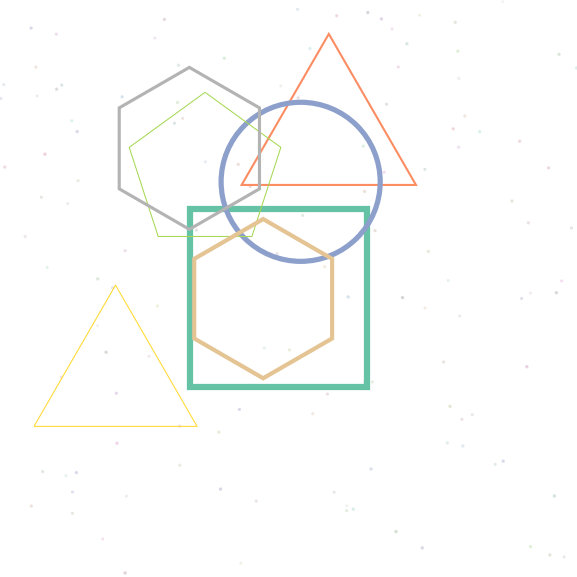[{"shape": "square", "thickness": 3, "radius": 0.77, "center": [0.482, 0.483]}, {"shape": "triangle", "thickness": 1, "radius": 0.87, "center": [0.569, 0.766]}, {"shape": "circle", "thickness": 2.5, "radius": 0.69, "center": [0.521, 0.684]}, {"shape": "pentagon", "thickness": 0.5, "radius": 0.69, "center": [0.355, 0.701]}, {"shape": "triangle", "thickness": 0.5, "radius": 0.82, "center": [0.2, 0.342]}, {"shape": "hexagon", "thickness": 2, "radius": 0.69, "center": [0.456, 0.482]}, {"shape": "hexagon", "thickness": 1.5, "radius": 0.7, "center": [0.328, 0.742]}]